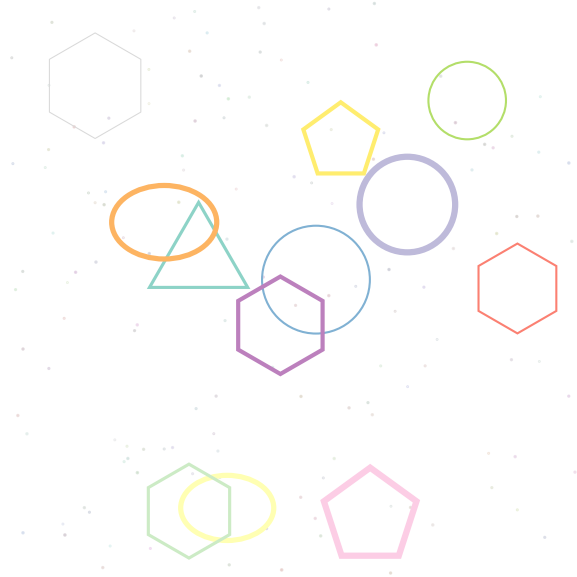[{"shape": "triangle", "thickness": 1.5, "radius": 0.49, "center": [0.344, 0.551]}, {"shape": "oval", "thickness": 2.5, "radius": 0.4, "center": [0.393, 0.12]}, {"shape": "circle", "thickness": 3, "radius": 0.41, "center": [0.705, 0.645]}, {"shape": "hexagon", "thickness": 1, "radius": 0.39, "center": [0.896, 0.5]}, {"shape": "circle", "thickness": 1, "radius": 0.47, "center": [0.547, 0.515]}, {"shape": "oval", "thickness": 2.5, "radius": 0.45, "center": [0.284, 0.614]}, {"shape": "circle", "thickness": 1, "radius": 0.34, "center": [0.809, 0.825]}, {"shape": "pentagon", "thickness": 3, "radius": 0.42, "center": [0.641, 0.105]}, {"shape": "hexagon", "thickness": 0.5, "radius": 0.46, "center": [0.165, 0.851]}, {"shape": "hexagon", "thickness": 2, "radius": 0.42, "center": [0.486, 0.436]}, {"shape": "hexagon", "thickness": 1.5, "radius": 0.41, "center": [0.327, 0.114]}, {"shape": "pentagon", "thickness": 2, "radius": 0.34, "center": [0.59, 0.754]}]